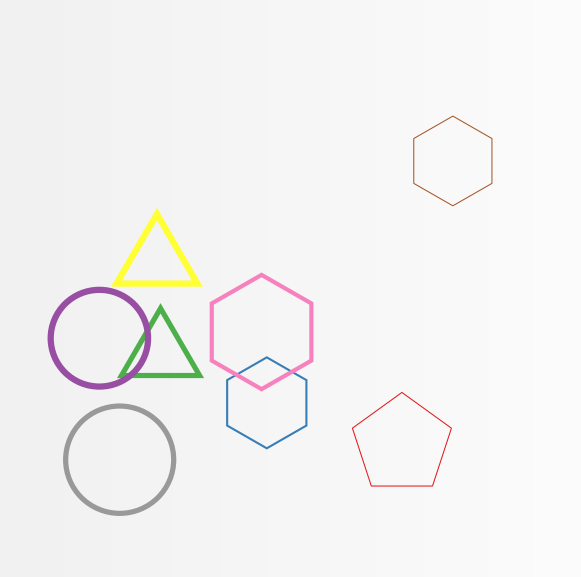[{"shape": "pentagon", "thickness": 0.5, "radius": 0.45, "center": [0.691, 0.23]}, {"shape": "hexagon", "thickness": 1, "radius": 0.39, "center": [0.459, 0.302]}, {"shape": "triangle", "thickness": 2.5, "radius": 0.39, "center": [0.276, 0.388]}, {"shape": "circle", "thickness": 3, "radius": 0.42, "center": [0.171, 0.413]}, {"shape": "triangle", "thickness": 3, "radius": 0.4, "center": [0.27, 0.548]}, {"shape": "hexagon", "thickness": 0.5, "radius": 0.39, "center": [0.779, 0.72]}, {"shape": "hexagon", "thickness": 2, "radius": 0.49, "center": [0.45, 0.424]}, {"shape": "circle", "thickness": 2.5, "radius": 0.46, "center": [0.206, 0.203]}]